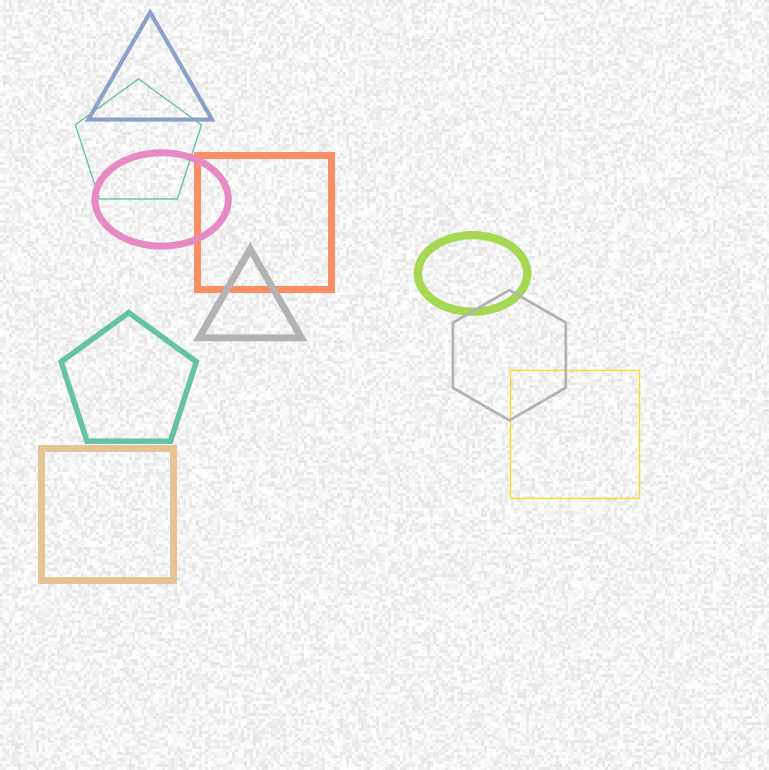[{"shape": "pentagon", "thickness": 2, "radius": 0.46, "center": [0.167, 0.502]}, {"shape": "pentagon", "thickness": 0.5, "radius": 0.43, "center": [0.18, 0.811]}, {"shape": "square", "thickness": 2.5, "radius": 0.43, "center": [0.343, 0.711]}, {"shape": "triangle", "thickness": 1.5, "radius": 0.46, "center": [0.195, 0.891]}, {"shape": "oval", "thickness": 2.5, "radius": 0.43, "center": [0.21, 0.741]}, {"shape": "oval", "thickness": 3, "radius": 0.36, "center": [0.614, 0.645]}, {"shape": "square", "thickness": 0.5, "radius": 0.42, "center": [0.746, 0.436]}, {"shape": "square", "thickness": 2.5, "radius": 0.43, "center": [0.138, 0.332]}, {"shape": "triangle", "thickness": 2.5, "radius": 0.38, "center": [0.325, 0.6]}, {"shape": "hexagon", "thickness": 1, "radius": 0.42, "center": [0.662, 0.539]}]